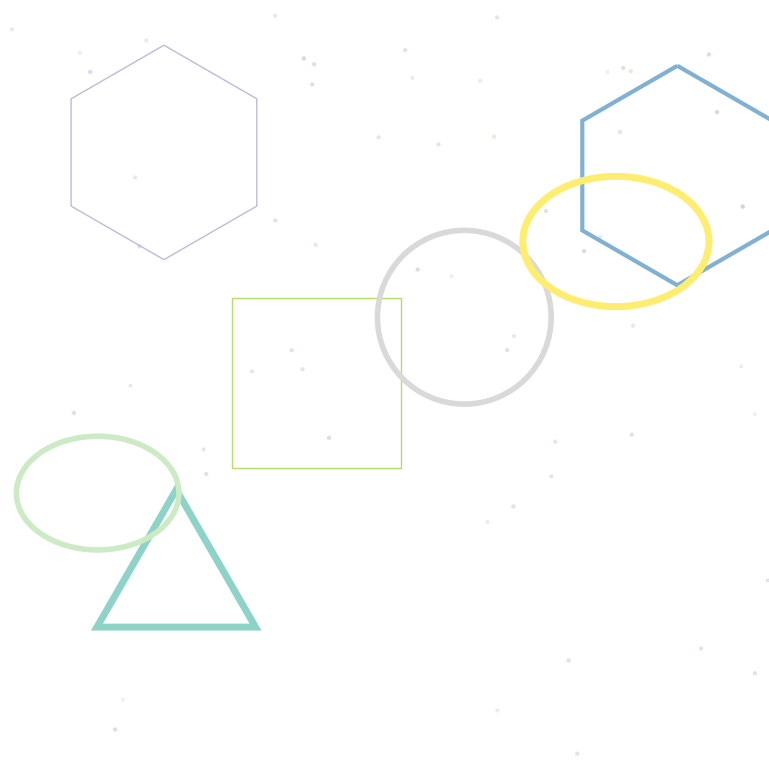[{"shape": "triangle", "thickness": 2.5, "radius": 0.59, "center": [0.229, 0.245]}, {"shape": "hexagon", "thickness": 0.5, "radius": 0.7, "center": [0.213, 0.802]}, {"shape": "hexagon", "thickness": 1.5, "radius": 0.71, "center": [0.88, 0.772]}, {"shape": "square", "thickness": 0.5, "radius": 0.55, "center": [0.411, 0.502]}, {"shape": "circle", "thickness": 2, "radius": 0.56, "center": [0.603, 0.588]}, {"shape": "oval", "thickness": 2, "radius": 0.53, "center": [0.127, 0.36]}, {"shape": "oval", "thickness": 2.5, "radius": 0.6, "center": [0.8, 0.686]}]